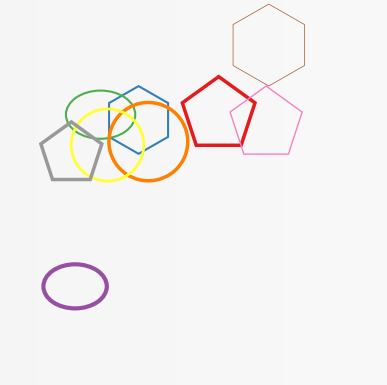[{"shape": "pentagon", "thickness": 2.5, "radius": 0.49, "center": [0.564, 0.702]}, {"shape": "hexagon", "thickness": 1.5, "radius": 0.44, "center": [0.358, 0.688]}, {"shape": "oval", "thickness": 1.5, "radius": 0.45, "center": [0.26, 0.702]}, {"shape": "oval", "thickness": 3, "radius": 0.41, "center": [0.194, 0.256]}, {"shape": "circle", "thickness": 2.5, "radius": 0.51, "center": [0.383, 0.632]}, {"shape": "circle", "thickness": 2, "radius": 0.47, "center": [0.277, 0.623]}, {"shape": "hexagon", "thickness": 0.5, "radius": 0.53, "center": [0.694, 0.883]}, {"shape": "pentagon", "thickness": 1, "radius": 0.49, "center": [0.687, 0.679]}, {"shape": "pentagon", "thickness": 2.5, "radius": 0.41, "center": [0.184, 0.601]}]